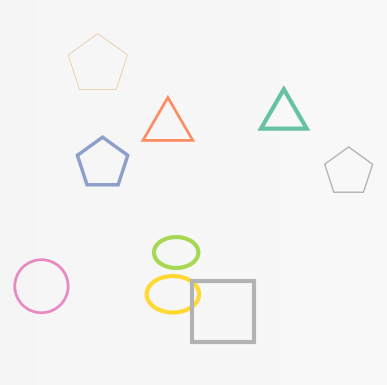[{"shape": "triangle", "thickness": 3, "radius": 0.34, "center": [0.732, 0.7]}, {"shape": "triangle", "thickness": 2, "radius": 0.37, "center": [0.433, 0.672]}, {"shape": "pentagon", "thickness": 2.5, "radius": 0.34, "center": [0.265, 0.575]}, {"shape": "circle", "thickness": 2, "radius": 0.34, "center": [0.107, 0.257]}, {"shape": "oval", "thickness": 3, "radius": 0.29, "center": [0.455, 0.344]}, {"shape": "oval", "thickness": 3, "radius": 0.34, "center": [0.446, 0.236]}, {"shape": "pentagon", "thickness": 0.5, "radius": 0.4, "center": [0.253, 0.832]}, {"shape": "pentagon", "thickness": 1, "radius": 0.33, "center": [0.9, 0.553]}, {"shape": "square", "thickness": 3, "radius": 0.4, "center": [0.576, 0.192]}]